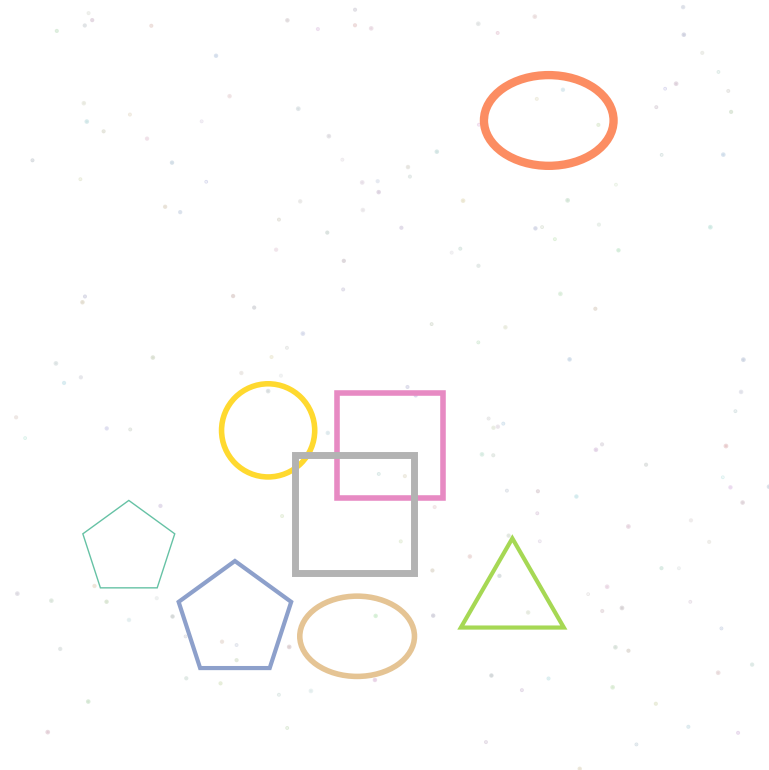[{"shape": "pentagon", "thickness": 0.5, "radius": 0.31, "center": [0.167, 0.287]}, {"shape": "oval", "thickness": 3, "radius": 0.42, "center": [0.713, 0.844]}, {"shape": "pentagon", "thickness": 1.5, "radius": 0.38, "center": [0.305, 0.195]}, {"shape": "square", "thickness": 2, "radius": 0.34, "center": [0.506, 0.421]}, {"shape": "triangle", "thickness": 1.5, "radius": 0.39, "center": [0.665, 0.224]}, {"shape": "circle", "thickness": 2, "radius": 0.3, "center": [0.348, 0.441]}, {"shape": "oval", "thickness": 2, "radius": 0.37, "center": [0.464, 0.174]}, {"shape": "square", "thickness": 2.5, "radius": 0.39, "center": [0.46, 0.332]}]